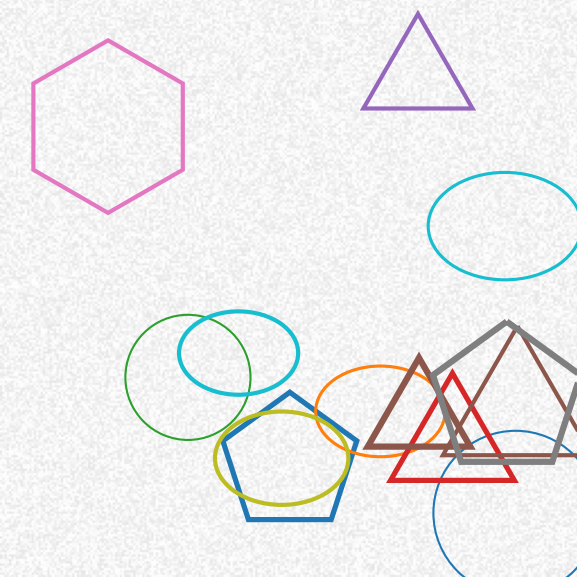[{"shape": "pentagon", "thickness": 2.5, "radius": 0.61, "center": [0.502, 0.198]}, {"shape": "circle", "thickness": 1, "radius": 0.71, "center": [0.893, 0.111]}, {"shape": "oval", "thickness": 1.5, "radius": 0.56, "center": [0.659, 0.287]}, {"shape": "circle", "thickness": 1, "radius": 0.54, "center": [0.325, 0.346]}, {"shape": "triangle", "thickness": 2.5, "radius": 0.62, "center": [0.783, 0.229]}, {"shape": "triangle", "thickness": 2, "radius": 0.55, "center": [0.724, 0.866]}, {"shape": "triangle", "thickness": 2, "radius": 0.75, "center": [0.896, 0.285]}, {"shape": "triangle", "thickness": 3, "radius": 0.51, "center": [0.726, 0.277]}, {"shape": "hexagon", "thickness": 2, "radius": 0.75, "center": [0.187, 0.78]}, {"shape": "pentagon", "thickness": 3, "radius": 0.67, "center": [0.877, 0.308]}, {"shape": "oval", "thickness": 2, "radius": 0.58, "center": [0.488, 0.206]}, {"shape": "oval", "thickness": 1.5, "radius": 0.66, "center": [0.874, 0.608]}, {"shape": "oval", "thickness": 2, "radius": 0.52, "center": [0.413, 0.388]}]